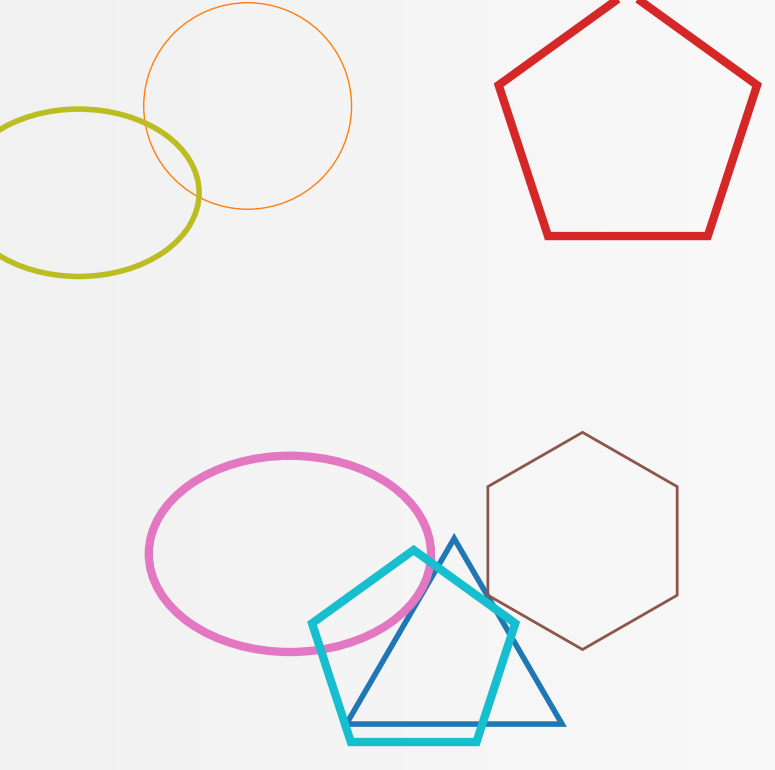[{"shape": "triangle", "thickness": 2, "radius": 0.8, "center": [0.586, 0.14]}, {"shape": "circle", "thickness": 0.5, "radius": 0.67, "center": [0.32, 0.862]}, {"shape": "pentagon", "thickness": 3, "radius": 0.88, "center": [0.81, 0.835]}, {"shape": "hexagon", "thickness": 1, "radius": 0.71, "center": [0.752, 0.297]}, {"shape": "oval", "thickness": 3, "radius": 0.91, "center": [0.374, 0.281]}, {"shape": "oval", "thickness": 2, "radius": 0.78, "center": [0.102, 0.75]}, {"shape": "pentagon", "thickness": 3, "radius": 0.69, "center": [0.534, 0.148]}]